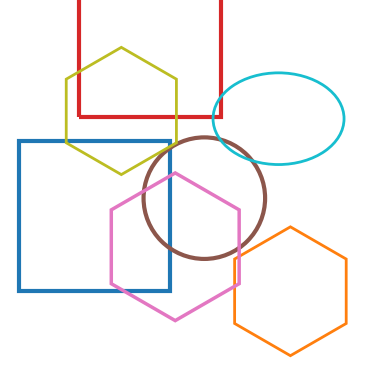[{"shape": "square", "thickness": 3, "radius": 0.97, "center": [0.245, 0.438]}, {"shape": "hexagon", "thickness": 2, "radius": 0.84, "center": [0.754, 0.243]}, {"shape": "square", "thickness": 3, "radius": 0.92, "center": [0.39, 0.879]}, {"shape": "circle", "thickness": 3, "radius": 0.79, "center": [0.531, 0.485]}, {"shape": "hexagon", "thickness": 2.5, "radius": 0.96, "center": [0.455, 0.359]}, {"shape": "hexagon", "thickness": 2, "radius": 0.83, "center": [0.315, 0.712]}, {"shape": "oval", "thickness": 2, "radius": 0.85, "center": [0.723, 0.692]}]